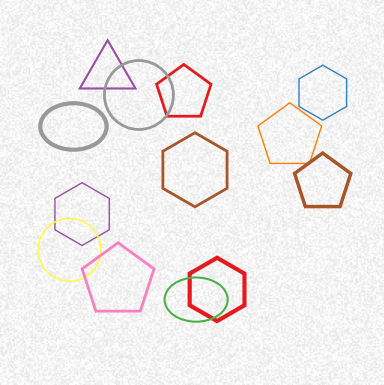[{"shape": "hexagon", "thickness": 3, "radius": 0.41, "center": [0.564, 0.248]}, {"shape": "pentagon", "thickness": 2, "radius": 0.37, "center": [0.477, 0.758]}, {"shape": "hexagon", "thickness": 1, "radius": 0.36, "center": [0.838, 0.759]}, {"shape": "oval", "thickness": 1.5, "radius": 0.41, "center": [0.509, 0.222]}, {"shape": "hexagon", "thickness": 1, "radius": 0.41, "center": [0.213, 0.444]}, {"shape": "triangle", "thickness": 1.5, "radius": 0.42, "center": [0.28, 0.812]}, {"shape": "pentagon", "thickness": 1, "radius": 0.44, "center": [0.753, 0.646]}, {"shape": "circle", "thickness": 1, "radius": 0.41, "center": [0.18, 0.351]}, {"shape": "hexagon", "thickness": 2, "radius": 0.48, "center": [0.506, 0.559]}, {"shape": "pentagon", "thickness": 2.5, "radius": 0.38, "center": [0.838, 0.526]}, {"shape": "pentagon", "thickness": 2, "radius": 0.49, "center": [0.307, 0.271]}, {"shape": "oval", "thickness": 3, "radius": 0.43, "center": [0.191, 0.672]}, {"shape": "circle", "thickness": 2, "radius": 0.45, "center": [0.361, 0.753]}]